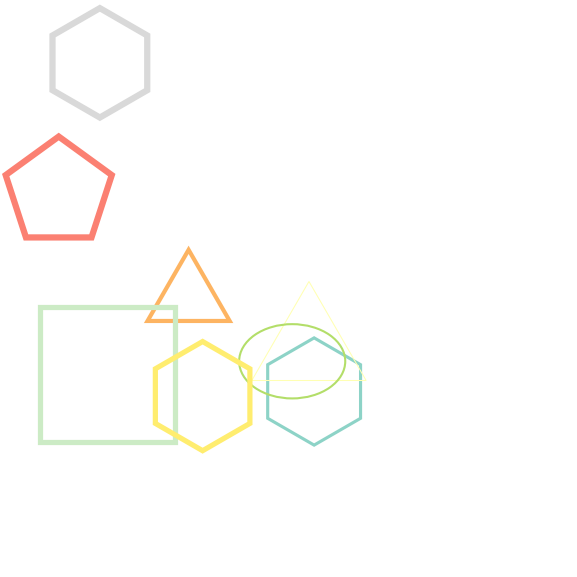[{"shape": "hexagon", "thickness": 1.5, "radius": 0.46, "center": [0.544, 0.321]}, {"shape": "triangle", "thickness": 0.5, "radius": 0.57, "center": [0.535, 0.397]}, {"shape": "pentagon", "thickness": 3, "radius": 0.48, "center": [0.102, 0.666]}, {"shape": "triangle", "thickness": 2, "radius": 0.41, "center": [0.327, 0.484]}, {"shape": "oval", "thickness": 1, "radius": 0.46, "center": [0.506, 0.374]}, {"shape": "hexagon", "thickness": 3, "radius": 0.47, "center": [0.173, 0.89]}, {"shape": "square", "thickness": 2.5, "radius": 0.58, "center": [0.186, 0.351]}, {"shape": "hexagon", "thickness": 2.5, "radius": 0.47, "center": [0.351, 0.313]}]